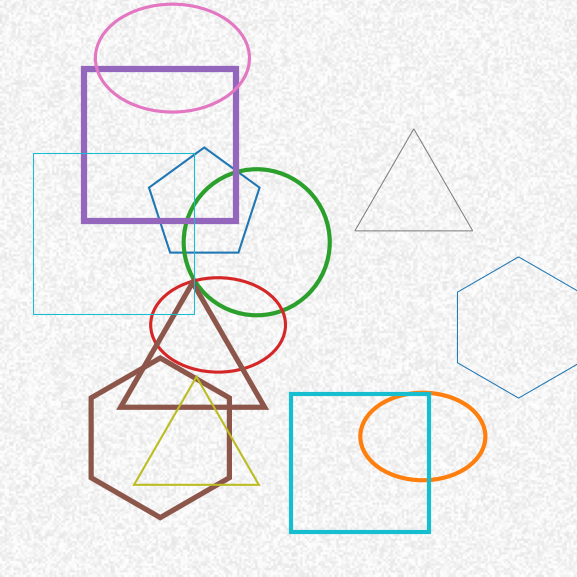[{"shape": "hexagon", "thickness": 0.5, "radius": 0.61, "center": [0.898, 0.432]}, {"shape": "pentagon", "thickness": 1, "radius": 0.5, "center": [0.354, 0.643]}, {"shape": "oval", "thickness": 2, "radius": 0.54, "center": [0.732, 0.243]}, {"shape": "circle", "thickness": 2, "radius": 0.63, "center": [0.445, 0.58]}, {"shape": "oval", "thickness": 1.5, "radius": 0.58, "center": [0.378, 0.436]}, {"shape": "square", "thickness": 3, "radius": 0.66, "center": [0.277, 0.748]}, {"shape": "hexagon", "thickness": 2.5, "radius": 0.69, "center": [0.278, 0.241]}, {"shape": "triangle", "thickness": 2.5, "radius": 0.72, "center": [0.334, 0.366]}, {"shape": "oval", "thickness": 1.5, "radius": 0.67, "center": [0.299, 0.899]}, {"shape": "triangle", "thickness": 0.5, "radius": 0.59, "center": [0.717, 0.658]}, {"shape": "triangle", "thickness": 1, "radius": 0.62, "center": [0.34, 0.222]}, {"shape": "square", "thickness": 2, "radius": 0.6, "center": [0.623, 0.197]}, {"shape": "square", "thickness": 0.5, "radius": 0.7, "center": [0.197, 0.595]}]